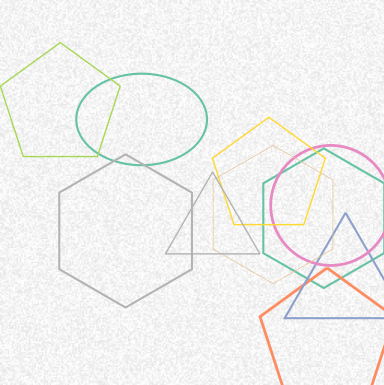[{"shape": "hexagon", "thickness": 1.5, "radius": 0.91, "center": [0.841, 0.433]}, {"shape": "oval", "thickness": 1.5, "radius": 0.85, "center": [0.368, 0.69]}, {"shape": "pentagon", "thickness": 2, "radius": 0.92, "center": [0.85, 0.121]}, {"shape": "triangle", "thickness": 1.5, "radius": 0.91, "center": [0.898, 0.265]}, {"shape": "circle", "thickness": 2, "radius": 0.78, "center": [0.859, 0.466]}, {"shape": "pentagon", "thickness": 1, "radius": 0.82, "center": [0.157, 0.726]}, {"shape": "pentagon", "thickness": 1, "radius": 0.77, "center": [0.698, 0.541]}, {"shape": "hexagon", "thickness": 0.5, "radius": 0.9, "center": [0.709, 0.443]}, {"shape": "triangle", "thickness": 1, "radius": 0.71, "center": [0.552, 0.411]}, {"shape": "hexagon", "thickness": 1.5, "radius": 0.99, "center": [0.326, 0.4]}]